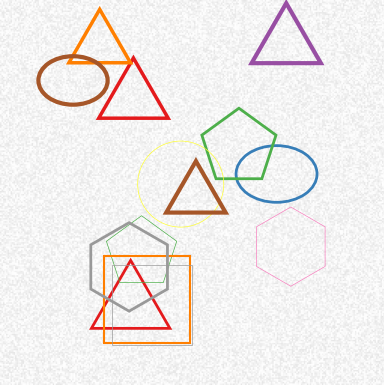[{"shape": "triangle", "thickness": 2, "radius": 0.59, "center": [0.339, 0.206]}, {"shape": "triangle", "thickness": 2.5, "radius": 0.52, "center": [0.347, 0.745]}, {"shape": "oval", "thickness": 2, "radius": 0.53, "center": [0.718, 0.548]}, {"shape": "pentagon", "thickness": 0.5, "radius": 0.48, "center": [0.368, 0.344]}, {"shape": "pentagon", "thickness": 2, "radius": 0.51, "center": [0.621, 0.618]}, {"shape": "triangle", "thickness": 3, "radius": 0.52, "center": [0.743, 0.888]}, {"shape": "square", "thickness": 1.5, "radius": 0.56, "center": [0.382, 0.222]}, {"shape": "triangle", "thickness": 2.5, "radius": 0.46, "center": [0.259, 0.883]}, {"shape": "circle", "thickness": 0.5, "radius": 0.56, "center": [0.469, 0.522]}, {"shape": "oval", "thickness": 3, "radius": 0.45, "center": [0.19, 0.791]}, {"shape": "triangle", "thickness": 3, "radius": 0.45, "center": [0.509, 0.492]}, {"shape": "hexagon", "thickness": 0.5, "radius": 0.51, "center": [0.755, 0.359]}, {"shape": "square", "thickness": 0.5, "radius": 0.52, "center": [0.394, 0.207]}, {"shape": "hexagon", "thickness": 2, "radius": 0.57, "center": [0.335, 0.307]}]